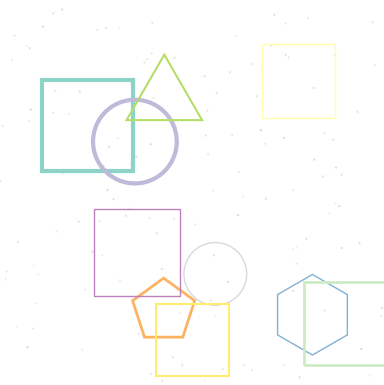[{"shape": "square", "thickness": 3, "radius": 0.59, "center": [0.227, 0.675]}, {"shape": "square", "thickness": 1, "radius": 0.48, "center": [0.776, 0.79]}, {"shape": "circle", "thickness": 3, "radius": 0.54, "center": [0.35, 0.632]}, {"shape": "hexagon", "thickness": 1, "radius": 0.52, "center": [0.812, 0.182]}, {"shape": "pentagon", "thickness": 2, "radius": 0.42, "center": [0.425, 0.193]}, {"shape": "triangle", "thickness": 1.5, "radius": 0.57, "center": [0.427, 0.745]}, {"shape": "circle", "thickness": 1, "radius": 0.41, "center": [0.559, 0.289]}, {"shape": "square", "thickness": 1, "radius": 0.56, "center": [0.356, 0.344]}, {"shape": "square", "thickness": 2, "radius": 0.54, "center": [0.896, 0.16]}, {"shape": "square", "thickness": 1.5, "radius": 0.47, "center": [0.5, 0.116]}]